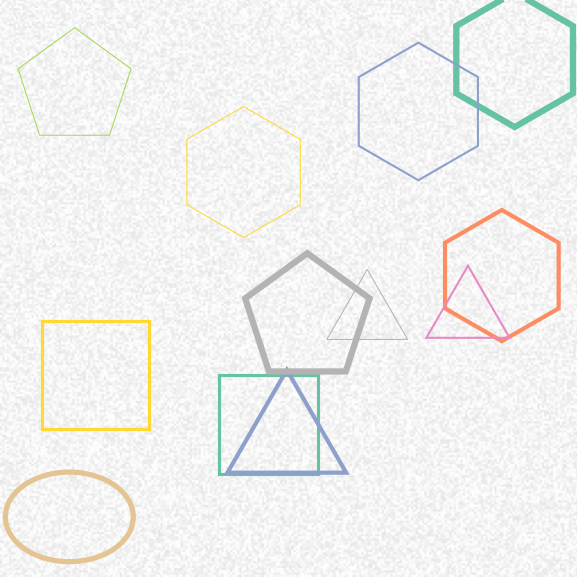[{"shape": "hexagon", "thickness": 3, "radius": 0.58, "center": [0.891, 0.896]}, {"shape": "square", "thickness": 1.5, "radius": 0.43, "center": [0.465, 0.264]}, {"shape": "hexagon", "thickness": 2, "radius": 0.57, "center": [0.869, 0.522]}, {"shape": "hexagon", "thickness": 1, "radius": 0.6, "center": [0.724, 0.806]}, {"shape": "triangle", "thickness": 2, "radius": 0.59, "center": [0.497, 0.24]}, {"shape": "triangle", "thickness": 1, "radius": 0.42, "center": [0.81, 0.456]}, {"shape": "pentagon", "thickness": 0.5, "radius": 0.51, "center": [0.129, 0.848]}, {"shape": "hexagon", "thickness": 0.5, "radius": 0.57, "center": [0.422, 0.701]}, {"shape": "square", "thickness": 1.5, "radius": 0.47, "center": [0.165, 0.351]}, {"shape": "oval", "thickness": 2.5, "radius": 0.55, "center": [0.12, 0.104]}, {"shape": "triangle", "thickness": 0.5, "radius": 0.4, "center": [0.636, 0.452]}, {"shape": "pentagon", "thickness": 3, "radius": 0.57, "center": [0.532, 0.447]}]